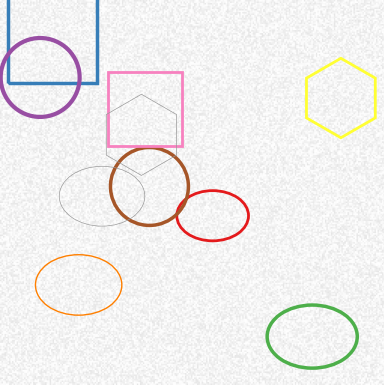[{"shape": "oval", "thickness": 2, "radius": 0.47, "center": [0.552, 0.44]}, {"shape": "square", "thickness": 2.5, "radius": 0.58, "center": [0.137, 0.9]}, {"shape": "oval", "thickness": 2.5, "radius": 0.59, "center": [0.811, 0.126]}, {"shape": "circle", "thickness": 3, "radius": 0.51, "center": [0.104, 0.799]}, {"shape": "oval", "thickness": 1, "radius": 0.56, "center": [0.204, 0.26]}, {"shape": "hexagon", "thickness": 2, "radius": 0.52, "center": [0.885, 0.745]}, {"shape": "circle", "thickness": 2.5, "radius": 0.51, "center": [0.388, 0.516]}, {"shape": "square", "thickness": 2, "radius": 0.48, "center": [0.377, 0.718]}, {"shape": "hexagon", "thickness": 0.5, "radius": 0.53, "center": [0.367, 0.65]}, {"shape": "oval", "thickness": 0.5, "radius": 0.56, "center": [0.265, 0.49]}]